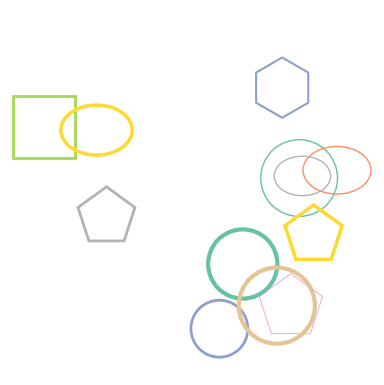[{"shape": "circle", "thickness": 1, "radius": 0.5, "center": [0.777, 0.538]}, {"shape": "circle", "thickness": 3, "radius": 0.45, "center": [0.631, 0.314]}, {"shape": "oval", "thickness": 1, "radius": 0.44, "center": [0.875, 0.558]}, {"shape": "circle", "thickness": 2, "radius": 0.37, "center": [0.57, 0.146]}, {"shape": "hexagon", "thickness": 1.5, "radius": 0.39, "center": [0.733, 0.772]}, {"shape": "pentagon", "thickness": 0.5, "radius": 0.43, "center": [0.756, 0.203]}, {"shape": "square", "thickness": 2, "radius": 0.4, "center": [0.114, 0.67]}, {"shape": "pentagon", "thickness": 2.5, "radius": 0.39, "center": [0.814, 0.39]}, {"shape": "oval", "thickness": 2.5, "radius": 0.46, "center": [0.251, 0.662]}, {"shape": "circle", "thickness": 3, "radius": 0.49, "center": [0.719, 0.206]}, {"shape": "oval", "thickness": 1, "radius": 0.37, "center": [0.786, 0.543]}, {"shape": "pentagon", "thickness": 2, "radius": 0.39, "center": [0.277, 0.437]}]